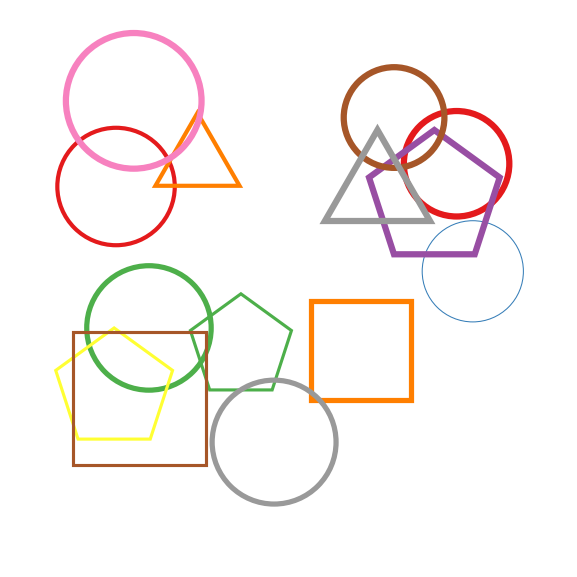[{"shape": "circle", "thickness": 3, "radius": 0.46, "center": [0.791, 0.716]}, {"shape": "circle", "thickness": 2, "radius": 0.51, "center": [0.201, 0.676]}, {"shape": "circle", "thickness": 0.5, "radius": 0.44, "center": [0.819, 0.529]}, {"shape": "circle", "thickness": 2.5, "radius": 0.54, "center": [0.258, 0.431]}, {"shape": "pentagon", "thickness": 1.5, "radius": 0.46, "center": [0.417, 0.398]}, {"shape": "pentagon", "thickness": 3, "radius": 0.59, "center": [0.752, 0.655]}, {"shape": "square", "thickness": 2.5, "radius": 0.43, "center": [0.625, 0.392]}, {"shape": "triangle", "thickness": 2, "radius": 0.42, "center": [0.342, 0.719]}, {"shape": "pentagon", "thickness": 1.5, "radius": 0.53, "center": [0.198, 0.325]}, {"shape": "square", "thickness": 1.5, "radius": 0.58, "center": [0.242, 0.31]}, {"shape": "circle", "thickness": 3, "radius": 0.44, "center": [0.682, 0.796]}, {"shape": "circle", "thickness": 3, "radius": 0.59, "center": [0.232, 0.825]}, {"shape": "triangle", "thickness": 3, "radius": 0.53, "center": [0.654, 0.669]}, {"shape": "circle", "thickness": 2.5, "radius": 0.54, "center": [0.475, 0.234]}]